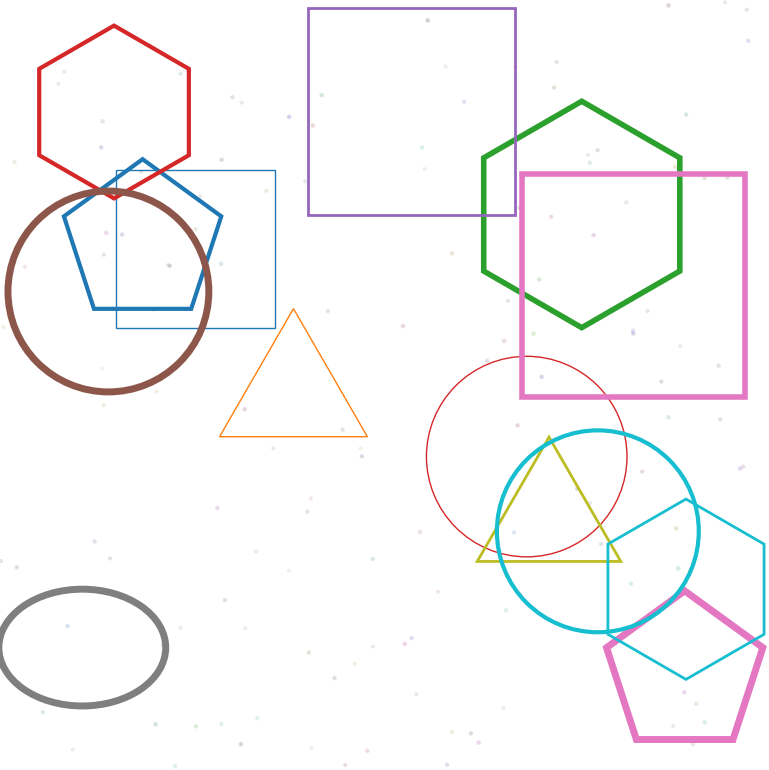[{"shape": "square", "thickness": 0.5, "radius": 0.51, "center": [0.254, 0.677]}, {"shape": "pentagon", "thickness": 1.5, "radius": 0.54, "center": [0.185, 0.686]}, {"shape": "triangle", "thickness": 0.5, "radius": 0.55, "center": [0.381, 0.488]}, {"shape": "hexagon", "thickness": 2, "radius": 0.74, "center": [0.756, 0.721]}, {"shape": "hexagon", "thickness": 1.5, "radius": 0.56, "center": [0.148, 0.855]}, {"shape": "circle", "thickness": 0.5, "radius": 0.65, "center": [0.684, 0.407]}, {"shape": "square", "thickness": 1, "radius": 0.67, "center": [0.534, 0.855]}, {"shape": "circle", "thickness": 2.5, "radius": 0.65, "center": [0.141, 0.621]}, {"shape": "square", "thickness": 2, "radius": 0.72, "center": [0.823, 0.629]}, {"shape": "pentagon", "thickness": 2.5, "radius": 0.53, "center": [0.889, 0.126]}, {"shape": "oval", "thickness": 2.5, "radius": 0.54, "center": [0.107, 0.159]}, {"shape": "triangle", "thickness": 1, "radius": 0.54, "center": [0.713, 0.325]}, {"shape": "hexagon", "thickness": 1, "radius": 0.59, "center": [0.891, 0.235]}, {"shape": "circle", "thickness": 1.5, "radius": 0.66, "center": [0.776, 0.31]}]